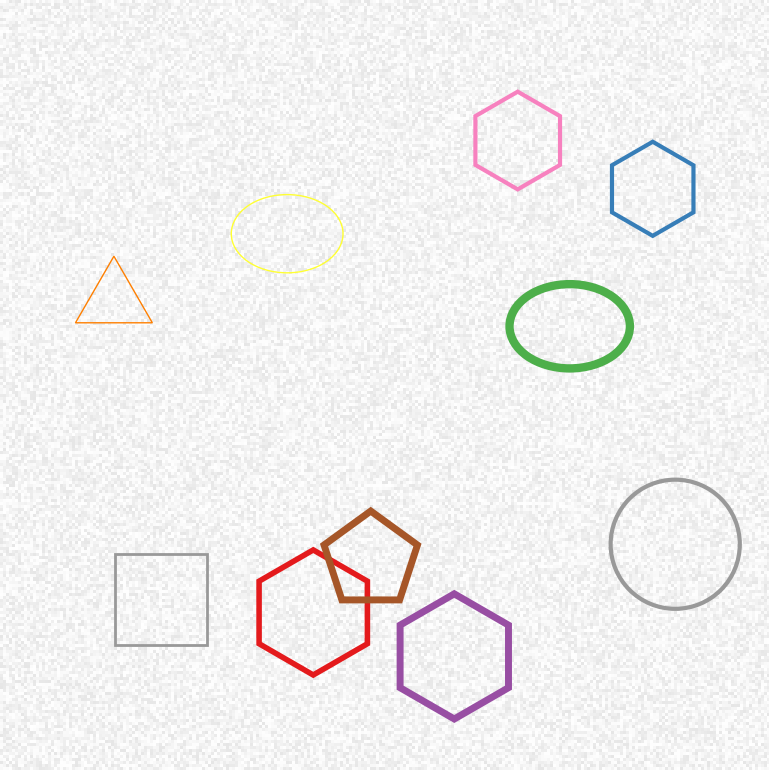[{"shape": "hexagon", "thickness": 2, "radius": 0.41, "center": [0.407, 0.205]}, {"shape": "hexagon", "thickness": 1.5, "radius": 0.31, "center": [0.848, 0.755]}, {"shape": "oval", "thickness": 3, "radius": 0.39, "center": [0.74, 0.576]}, {"shape": "hexagon", "thickness": 2.5, "radius": 0.41, "center": [0.59, 0.148]}, {"shape": "triangle", "thickness": 0.5, "radius": 0.29, "center": [0.148, 0.61]}, {"shape": "oval", "thickness": 0.5, "radius": 0.36, "center": [0.373, 0.696]}, {"shape": "pentagon", "thickness": 2.5, "radius": 0.32, "center": [0.481, 0.273]}, {"shape": "hexagon", "thickness": 1.5, "radius": 0.32, "center": [0.672, 0.817]}, {"shape": "circle", "thickness": 1.5, "radius": 0.42, "center": [0.877, 0.293]}, {"shape": "square", "thickness": 1, "radius": 0.3, "center": [0.209, 0.222]}]